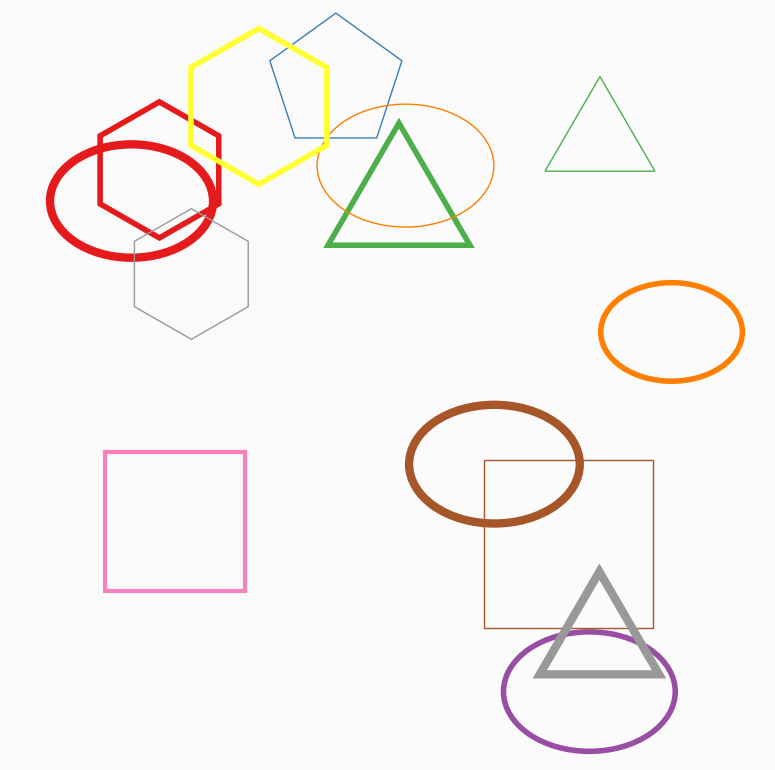[{"shape": "oval", "thickness": 3, "radius": 0.53, "center": [0.17, 0.739]}, {"shape": "hexagon", "thickness": 2, "radius": 0.44, "center": [0.206, 0.779]}, {"shape": "pentagon", "thickness": 0.5, "radius": 0.45, "center": [0.433, 0.893]}, {"shape": "triangle", "thickness": 0.5, "radius": 0.41, "center": [0.774, 0.819]}, {"shape": "triangle", "thickness": 2, "radius": 0.53, "center": [0.515, 0.734]}, {"shape": "oval", "thickness": 2, "radius": 0.55, "center": [0.76, 0.102]}, {"shape": "oval", "thickness": 0.5, "radius": 0.57, "center": [0.523, 0.785]}, {"shape": "oval", "thickness": 2, "radius": 0.46, "center": [0.866, 0.569]}, {"shape": "hexagon", "thickness": 2, "radius": 0.51, "center": [0.334, 0.862]}, {"shape": "square", "thickness": 0.5, "radius": 0.55, "center": [0.734, 0.294]}, {"shape": "oval", "thickness": 3, "radius": 0.55, "center": [0.638, 0.397]}, {"shape": "square", "thickness": 1.5, "radius": 0.45, "center": [0.226, 0.323]}, {"shape": "triangle", "thickness": 3, "radius": 0.44, "center": [0.773, 0.169]}, {"shape": "hexagon", "thickness": 0.5, "radius": 0.42, "center": [0.247, 0.644]}]